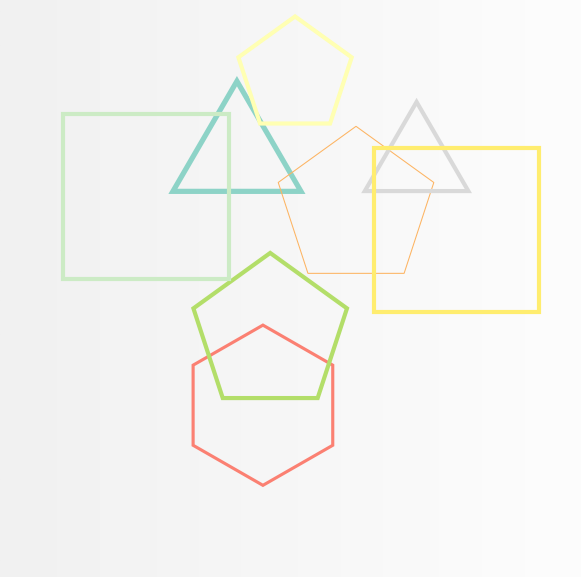[{"shape": "triangle", "thickness": 2.5, "radius": 0.64, "center": [0.408, 0.731]}, {"shape": "pentagon", "thickness": 2, "radius": 0.51, "center": [0.508, 0.868]}, {"shape": "hexagon", "thickness": 1.5, "radius": 0.69, "center": [0.452, 0.297]}, {"shape": "pentagon", "thickness": 0.5, "radius": 0.7, "center": [0.613, 0.64]}, {"shape": "pentagon", "thickness": 2, "radius": 0.69, "center": [0.465, 0.422]}, {"shape": "triangle", "thickness": 2, "radius": 0.51, "center": [0.717, 0.72]}, {"shape": "square", "thickness": 2, "radius": 0.72, "center": [0.251, 0.659]}, {"shape": "square", "thickness": 2, "radius": 0.71, "center": [0.786, 0.601]}]